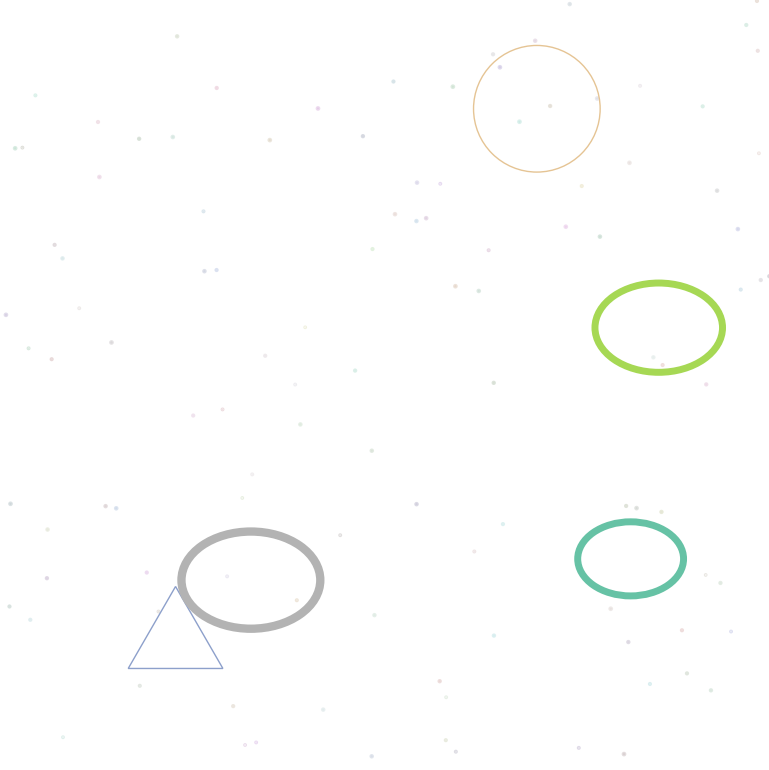[{"shape": "oval", "thickness": 2.5, "radius": 0.34, "center": [0.819, 0.274]}, {"shape": "triangle", "thickness": 0.5, "radius": 0.35, "center": [0.228, 0.167]}, {"shape": "oval", "thickness": 2.5, "radius": 0.41, "center": [0.856, 0.574]}, {"shape": "circle", "thickness": 0.5, "radius": 0.41, "center": [0.697, 0.859]}, {"shape": "oval", "thickness": 3, "radius": 0.45, "center": [0.326, 0.247]}]